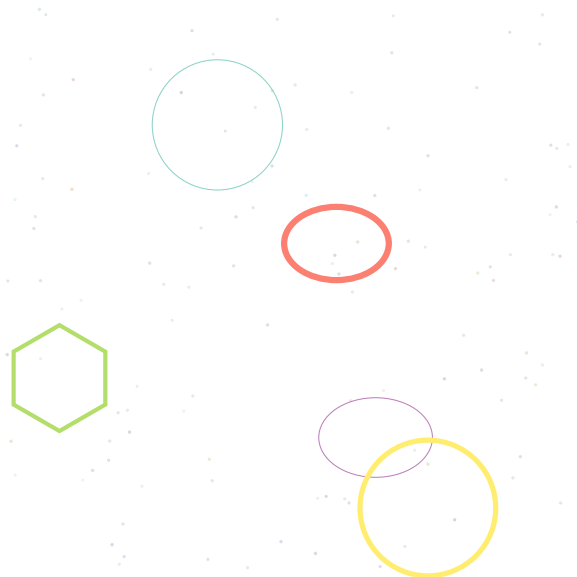[{"shape": "circle", "thickness": 0.5, "radius": 0.56, "center": [0.376, 0.783]}, {"shape": "oval", "thickness": 3, "radius": 0.45, "center": [0.583, 0.578]}, {"shape": "hexagon", "thickness": 2, "radius": 0.46, "center": [0.103, 0.344]}, {"shape": "oval", "thickness": 0.5, "radius": 0.49, "center": [0.65, 0.242]}, {"shape": "circle", "thickness": 2.5, "radius": 0.59, "center": [0.741, 0.119]}]